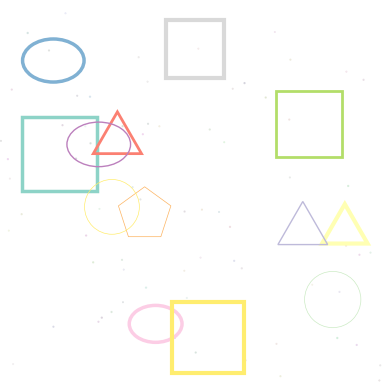[{"shape": "square", "thickness": 2.5, "radius": 0.48, "center": [0.155, 0.601]}, {"shape": "triangle", "thickness": 3, "radius": 0.34, "center": [0.896, 0.402]}, {"shape": "triangle", "thickness": 1, "radius": 0.37, "center": [0.786, 0.402]}, {"shape": "triangle", "thickness": 2, "radius": 0.36, "center": [0.305, 0.637]}, {"shape": "oval", "thickness": 2.5, "radius": 0.4, "center": [0.138, 0.843]}, {"shape": "pentagon", "thickness": 0.5, "radius": 0.36, "center": [0.376, 0.443]}, {"shape": "square", "thickness": 2, "radius": 0.43, "center": [0.802, 0.679]}, {"shape": "oval", "thickness": 2.5, "radius": 0.34, "center": [0.404, 0.159]}, {"shape": "square", "thickness": 3, "radius": 0.38, "center": [0.506, 0.872]}, {"shape": "oval", "thickness": 1, "radius": 0.41, "center": [0.256, 0.625]}, {"shape": "circle", "thickness": 0.5, "radius": 0.37, "center": [0.864, 0.222]}, {"shape": "square", "thickness": 3, "radius": 0.47, "center": [0.541, 0.124]}, {"shape": "circle", "thickness": 0.5, "radius": 0.36, "center": [0.291, 0.463]}]